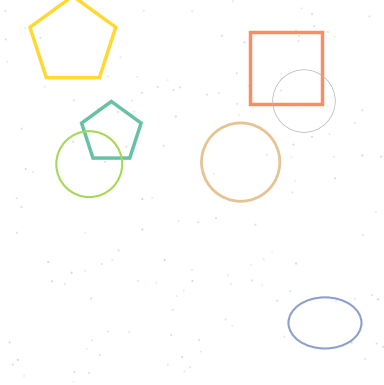[{"shape": "pentagon", "thickness": 2.5, "radius": 0.41, "center": [0.289, 0.655]}, {"shape": "square", "thickness": 2.5, "radius": 0.47, "center": [0.743, 0.823]}, {"shape": "oval", "thickness": 1.5, "radius": 0.47, "center": [0.844, 0.161]}, {"shape": "circle", "thickness": 1.5, "radius": 0.43, "center": [0.232, 0.574]}, {"shape": "pentagon", "thickness": 2.5, "radius": 0.59, "center": [0.189, 0.893]}, {"shape": "circle", "thickness": 2, "radius": 0.51, "center": [0.625, 0.579]}, {"shape": "circle", "thickness": 0.5, "radius": 0.41, "center": [0.79, 0.738]}]